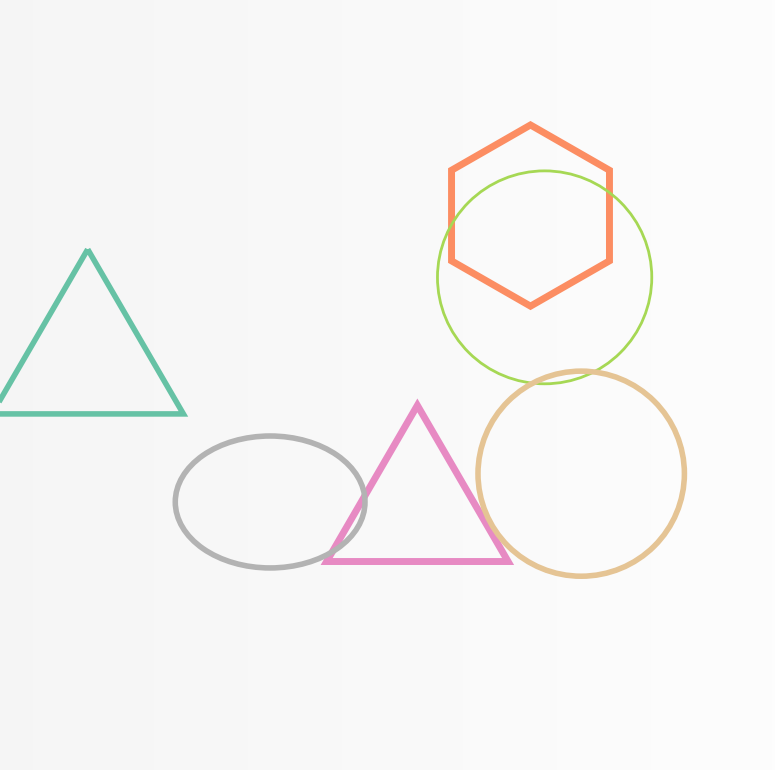[{"shape": "triangle", "thickness": 2, "radius": 0.71, "center": [0.113, 0.534]}, {"shape": "hexagon", "thickness": 2.5, "radius": 0.59, "center": [0.685, 0.72]}, {"shape": "triangle", "thickness": 2.5, "radius": 0.68, "center": [0.539, 0.338]}, {"shape": "circle", "thickness": 1, "radius": 0.69, "center": [0.703, 0.64]}, {"shape": "circle", "thickness": 2, "radius": 0.67, "center": [0.75, 0.385]}, {"shape": "oval", "thickness": 2, "radius": 0.61, "center": [0.349, 0.348]}]